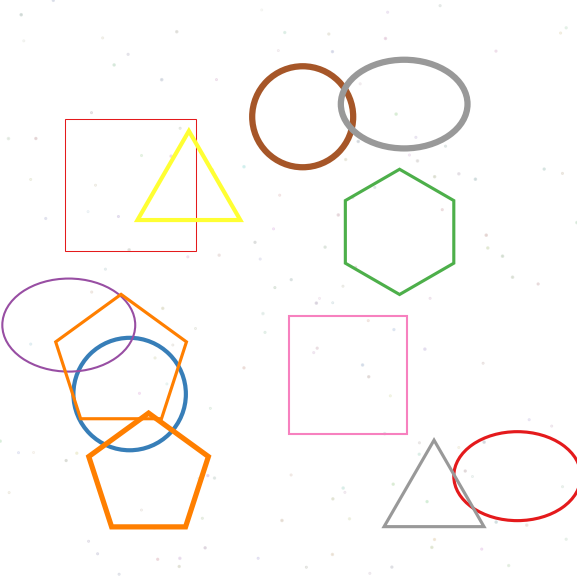[{"shape": "square", "thickness": 0.5, "radius": 0.57, "center": [0.226, 0.679]}, {"shape": "oval", "thickness": 1.5, "radius": 0.55, "center": [0.896, 0.175]}, {"shape": "circle", "thickness": 2, "radius": 0.49, "center": [0.224, 0.317]}, {"shape": "hexagon", "thickness": 1.5, "radius": 0.54, "center": [0.692, 0.598]}, {"shape": "oval", "thickness": 1, "radius": 0.58, "center": [0.119, 0.436]}, {"shape": "pentagon", "thickness": 1.5, "radius": 0.6, "center": [0.21, 0.37]}, {"shape": "pentagon", "thickness": 2.5, "radius": 0.54, "center": [0.257, 0.175]}, {"shape": "triangle", "thickness": 2, "radius": 0.51, "center": [0.327, 0.67]}, {"shape": "circle", "thickness": 3, "radius": 0.44, "center": [0.524, 0.797]}, {"shape": "square", "thickness": 1, "radius": 0.51, "center": [0.602, 0.35]}, {"shape": "oval", "thickness": 3, "radius": 0.55, "center": [0.7, 0.819]}, {"shape": "triangle", "thickness": 1.5, "radius": 0.5, "center": [0.752, 0.137]}]